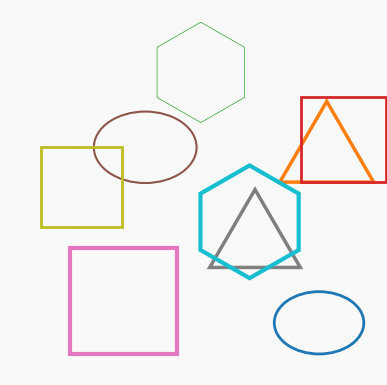[{"shape": "oval", "thickness": 2, "radius": 0.58, "center": [0.823, 0.162]}, {"shape": "triangle", "thickness": 2.5, "radius": 0.7, "center": [0.843, 0.597]}, {"shape": "hexagon", "thickness": 0.5, "radius": 0.65, "center": [0.518, 0.812]}, {"shape": "square", "thickness": 2, "radius": 0.55, "center": [0.886, 0.638]}, {"shape": "oval", "thickness": 1.5, "radius": 0.66, "center": [0.375, 0.617]}, {"shape": "square", "thickness": 3, "radius": 0.69, "center": [0.319, 0.218]}, {"shape": "triangle", "thickness": 2.5, "radius": 0.67, "center": [0.658, 0.373]}, {"shape": "square", "thickness": 2, "radius": 0.52, "center": [0.211, 0.514]}, {"shape": "hexagon", "thickness": 3, "radius": 0.73, "center": [0.644, 0.424]}]